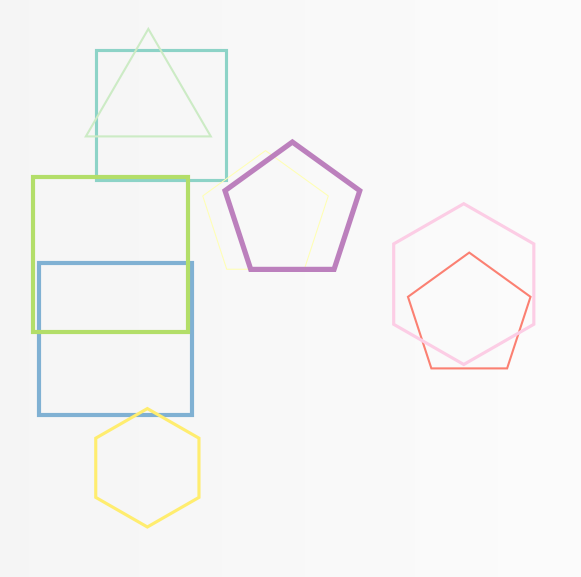[{"shape": "square", "thickness": 1.5, "radius": 0.56, "center": [0.277, 0.8]}, {"shape": "pentagon", "thickness": 0.5, "radius": 0.57, "center": [0.457, 0.625]}, {"shape": "pentagon", "thickness": 1, "radius": 0.55, "center": [0.807, 0.451]}, {"shape": "square", "thickness": 2, "radius": 0.66, "center": [0.199, 0.413]}, {"shape": "square", "thickness": 2, "radius": 0.67, "center": [0.191, 0.559]}, {"shape": "hexagon", "thickness": 1.5, "radius": 0.7, "center": [0.798, 0.507]}, {"shape": "pentagon", "thickness": 2.5, "radius": 0.61, "center": [0.503, 0.631]}, {"shape": "triangle", "thickness": 1, "radius": 0.62, "center": [0.255, 0.825]}, {"shape": "hexagon", "thickness": 1.5, "radius": 0.51, "center": [0.254, 0.189]}]